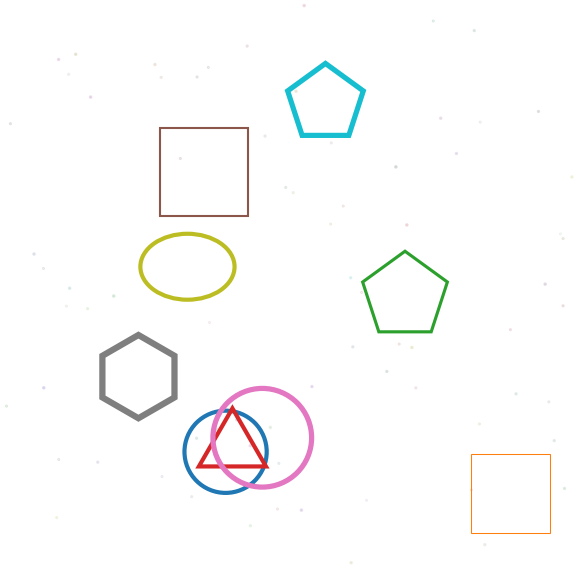[{"shape": "circle", "thickness": 2, "radius": 0.36, "center": [0.391, 0.217]}, {"shape": "square", "thickness": 0.5, "radius": 0.34, "center": [0.884, 0.145]}, {"shape": "pentagon", "thickness": 1.5, "radius": 0.39, "center": [0.701, 0.487]}, {"shape": "triangle", "thickness": 2, "radius": 0.34, "center": [0.402, 0.225]}, {"shape": "square", "thickness": 1, "radius": 0.38, "center": [0.354, 0.701]}, {"shape": "circle", "thickness": 2.5, "radius": 0.43, "center": [0.454, 0.241]}, {"shape": "hexagon", "thickness": 3, "radius": 0.36, "center": [0.24, 0.347]}, {"shape": "oval", "thickness": 2, "radius": 0.41, "center": [0.325, 0.537]}, {"shape": "pentagon", "thickness": 2.5, "radius": 0.34, "center": [0.564, 0.82]}]